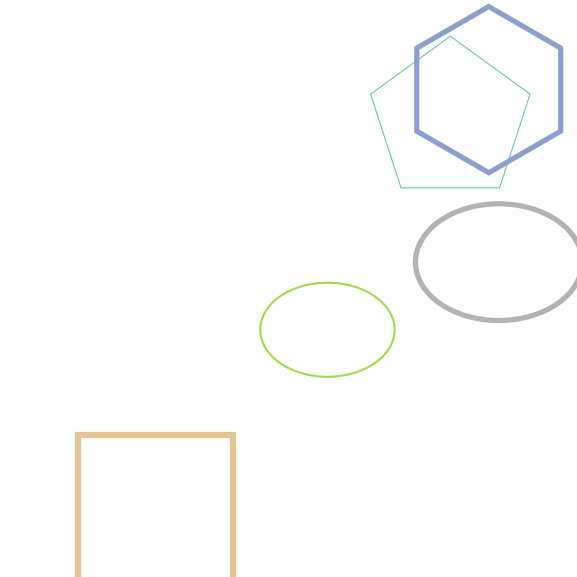[{"shape": "pentagon", "thickness": 0.5, "radius": 0.73, "center": [0.78, 0.791]}, {"shape": "hexagon", "thickness": 2.5, "radius": 0.72, "center": [0.846, 0.844]}, {"shape": "oval", "thickness": 1, "radius": 0.58, "center": [0.567, 0.428]}, {"shape": "square", "thickness": 3, "radius": 0.67, "center": [0.27, 0.111]}, {"shape": "oval", "thickness": 2.5, "radius": 0.72, "center": [0.864, 0.545]}]